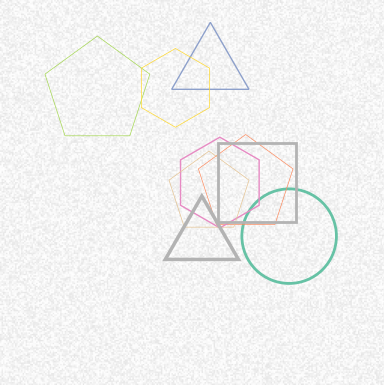[{"shape": "circle", "thickness": 2, "radius": 0.61, "center": [0.751, 0.387]}, {"shape": "pentagon", "thickness": 0.5, "radius": 0.65, "center": [0.638, 0.521]}, {"shape": "triangle", "thickness": 1, "radius": 0.58, "center": [0.546, 0.826]}, {"shape": "hexagon", "thickness": 1, "radius": 0.59, "center": [0.571, 0.526]}, {"shape": "pentagon", "thickness": 0.5, "radius": 0.72, "center": [0.253, 0.763]}, {"shape": "hexagon", "thickness": 0.5, "radius": 0.51, "center": [0.456, 0.772]}, {"shape": "pentagon", "thickness": 0.5, "radius": 0.55, "center": [0.543, 0.498]}, {"shape": "triangle", "thickness": 2.5, "radius": 0.55, "center": [0.524, 0.381]}, {"shape": "square", "thickness": 2, "radius": 0.51, "center": [0.667, 0.527]}]